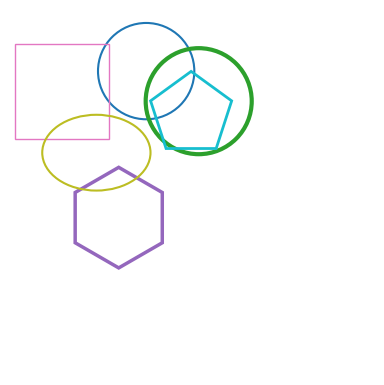[{"shape": "circle", "thickness": 1.5, "radius": 0.63, "center": [0.38, 0.815]}, {"shape": "circle", "thickness": 3, "radius": 0.69, "center": [0.516, 0.737]}, {"shape": "hexagon", "thickness": 2.5, "radius": 0.65, "center": [0.308, 0.435]}, {"shape": "square", "thickness": 1, "radius": 0.61, "center": [0.161, 0.762]}, {"shape": "oval", "thickness": 1.5, "radius": 0.7, "center": [0.25, 0.603]}, {"shape": "pentagon", "thickness": 2, "radius": 0.55, "center": [0.496, 0.704]}]